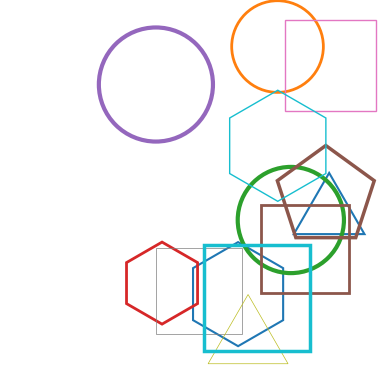[{"shape": "triangle", "thickness": 1.5, "radius": 0.53, "center": [0.855, 0.445]}, {"shape": "hexagon", "thickness": 1.5, "radius": 0.68, "center": [0.618, 0.236]}, {"shape": "circle", "thickness": 2, "radius": 0.6, "center": [0.721, 0.879]}, {"shape": "circle", "thickness": 3, "radius": 0.69, "center": [0.755, 0.429]}, {"shape": "hexagon", "thickness": 2, "radius": 0.53, "center": [0.421, 0.265]}, {"shape": "circle", "thickness": 3, "radius": 0.74, "center": [0.405, 0.78]}, {"shape": "pentagon", "thickness": 2.5, "radius": 0.66, "center": [0.846, 0.49]}, {"shape": "square", "thickness": 2, "radius": 0.58, "center": [0.792, 0.354]}, {"shape": "square", "thickness": 1, "radius": 0.59, "center": [0.859, 0.83]}, {"shape": "square", "thickness": 0.5, "radius": 0.56, "center": [0.517, 0.244]}, {"shape": "triangle", "thickness": 0.5, "radius": 0.6, "center": [0.644, 0.115]}, {"shape": "hexagon", "thickness": 1, "radius": 0.72, "center": [0.721, 0.621]}, {"shape": "square", "thickness": 2.5, "radius": 0.69, "center": [0.668, 0.226]}]